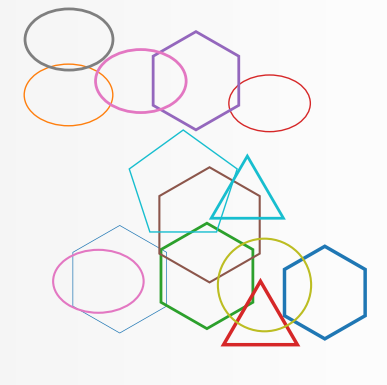[{"shape": "hexagon", "thickness": 2.5, "radius": 0.6, "center": [0.838, 0.24]}, {"shape": "hexagon", "thickness": 0.5, "radius": 0.7, "center": [0.309, 0.275]}, {"shape": "oval", "thickness": 1, "radius": 0.57, "center": [0.177, 0.753]}, {"shape": "hexagon", "thickness": 2, "radius": 0.68, "center": [0.534, 0.283]}, {"shape": "oval", "thickness": 1, "radius": 0.53, "center": [0.696, 0.732]}, {"shape": "triangle", "thickness": 2.5, "radius": 0.55, "center": [0.672, 0.16]}, {"shape": "hexagon", "thickness": 2, "radius": 0.64, "center": [0.506, 0.79]}, {"shape": "hexagon", "thickness": 1.5, "radius": 0.75, "center": [0.541, 0.416]}, {"shape": "oval", "thickness": 1.5, "radius": 0.58, "center": [0.254, 0.269]}, {"shape": "oval", "thickness": 2, "radius": 0.58, "center": [0.363, 0.789]}, {"shape": "oval", "thickness": 2, "radius": 0.57, "center": [0.178, 0.897]}, {"shape": "circle", "thickness": 1.5, "radius": 0.6, "center": [0.683, 0.26]}, {"shape": "pentagon", "thickness": 1, "radius": 0.73, "center": [0.473, 0.516]}, {"shape": "triangle", "thickness": 2, "radius": 0.54, "center": [0.638, 0.487]}]